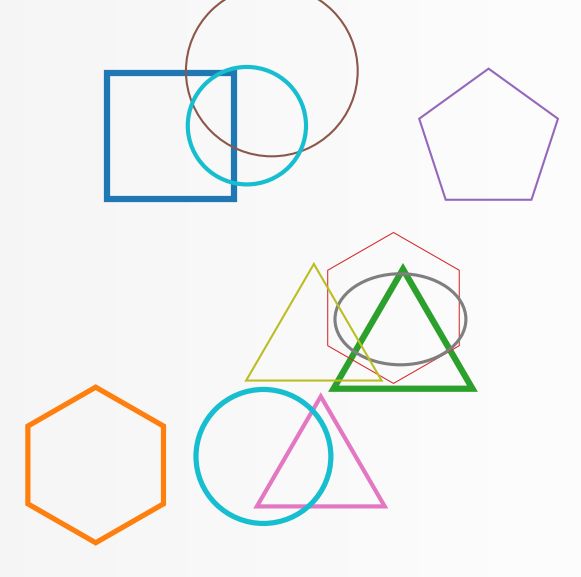[{"shape": "square", "thickness": 3, "radius": 0.55, "center": [0.293, 0.764]}, {"shape": "hexagon", "thickness": 2.5, "radius": 0.67, "center": [0.165, 0.194]}, {"shape": "triangle", "thickness": 3, "radius": 0.69, "center": [0.693, 0.395]}, {"shape": "hexagon", "thickness": 0.5, "radius": 0.65, "center": [0.677, 0.466]}, {"shape": "pentagon", "thickness": 1, "radius": 0.63, "center": [0.841, 0.755]}, {"shape": "circle", "thickness": 1, "radius": 0.74, "center": [0.468, 0.876]}, {"shape": "triangle", "thickness": 2, "radius": 0.64, "center": [0.552, 0.186]}, {"shape": "oval", "thickness": 1.5, "radius": 0.56, "center": [0.689, 0.446]}, {"shape": "triangle", "thickness": 1, "radius": 0.67, "center": [0.54, 0.407]}, {"shape": "circle", "thickness": 2.5, "radius": 0.58, "center": [0.453, 0.209]}, {"shape": "circle", "thickness": 2, "radius": 0.51, "center": [0.425, 0.782]}]